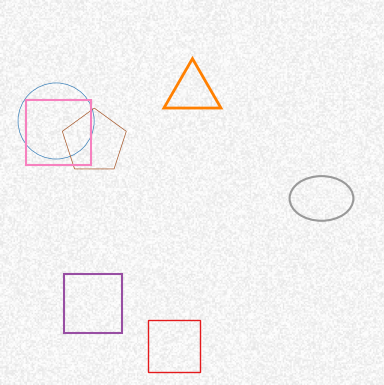[{"shape": "square", "thickness": 1, "radius": 0.33, "center": [0.452, 0.102]}, {"shape": "circle", "thickness": 0.5, "radius": 0.49, "center": [0.146, 0.686]}, {"shape": "square", "thickness": 1.5, "radius": 0.38, "center": [0.242, 0.212]}, {"shape": "triangle", "thickness": 2, "radius": 0.43, "center": [0.5, 0.762]}, {"shape": "pentagon", "thickness": 0.5, "radius": 0.44, "center": [0.245, 0.632]}, {"shape": "square", "thickness": 1.5, "radius": 0.42, "center": [0.152, 0.656]}, {"shape": "oval", "thickness": 1.5, "radius": 0.41, "center": [0.835, 0.485]}]